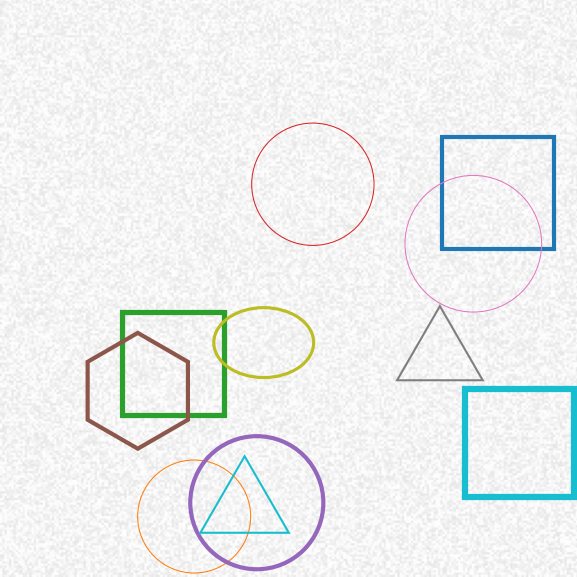[{"shape": "square", "thickness": 2, "radius": 0.48, "center": [0.863, 0.665]}, {"shape": "circle", "thickness": 0.5, "radius": 0.49, "center": [0.336, 0.105]}, {"shape": "square", "thickness": 2.5, "radius": 0.44, "center": [0.299, 0.37]}, {"shape": "circle", "thickness": 0.5, "radius": 0.53, "center": [0.542, 0.68]}, {"shape": "circle", "thickness": 2, "radius": 0.58, "center": [0.445, 0.129]}, {"shape": "hexagon", "thickness": 2, "radius": 0.5, "center": [0.239, 0.322]}, {"shape": "circle", "thickness": 0.5, "radius": 0.59, "center": [0.82, 0.577]}, {"shape": "triangle", "thickness": 1, "radius": 0.43, "center": [0.762, 0.383]}, {"shape": "oval", "thickness": 1.5, "radius": 0.43, "center": [0.457, 0.406]}, {"shape": "square", "thickness": 3, "radius": 0.47, "center": [0.899, 0.232]}, {"shape": "triangle", "thickness": 1, "radius": 0.44, "center": [0.424, 0.121]}]